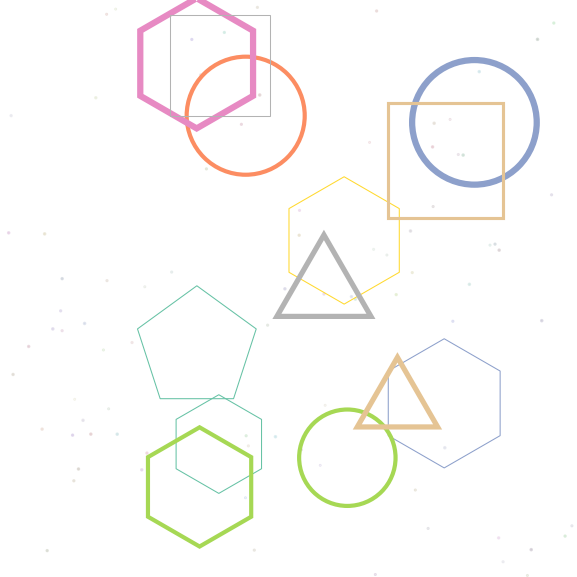[{"shape": "pentagon", "thickness": 0.5, "radius": 0.54, "center": [0.341, 0.396]}, {"shape": "hexagon", "thickness": 0.5, "radius": 0.43, "center": [0.379, 0.23]}, {"shape": "circle", "thickness": 2, "radius": 0.51, "center": [0.425, 0.799]}, {"shape": "hexagon", "thickness": 0.5, "radius": 0.56, "center": [0.769, 0.301]}, {"shape": "circle", "thickness": 3, "radius": 0.54, "center": [0.822, 0.787]}, {"shape": "hexagon", "thickness": 3, "radius": 0.56, "center": [0.341, 0.89]}, {"shape": "circle", "thickness": 2, "radius": 0.42, "center": [0.601, 0.207]}, {"shape": "hexagon", "thickness": 2, "radius": 0.52, "center": [0.346, 0.156]}, {"shape": "hexagon", "thickness": 0.5, "radius": 0.55, "center": [0.596, 0.583]}, {"shape": "triangle", "thickness": 2.5, "radius": 0.4, "center": [0.688, 0.3]}, {"shape": "square", "thickness": 1.5, "radius": 0.5, "center": [0.771, 0.721]}, {"shape": "triangle", "thickness": 2.5, "radius": 0.47, "center": [0.561, 0.498]}, {"shape": "square", "thickness": 0.5, "radius": 0.43, "center": [0.381, 0.886]}]